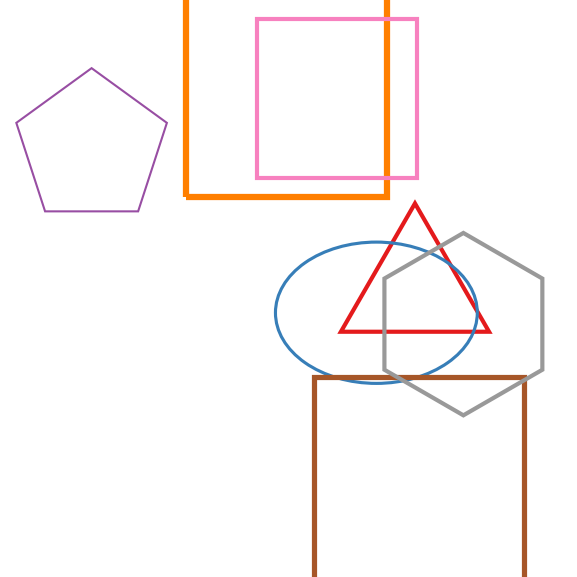[{"shape": "triangle", "thickness": 2, "radius": 0.74, "center": [0.719, 0.499]}, {"shape": "oval", "thickness": 1.5, "radius": 0.87, "center": [0.652, 0.458]}, {"shape": "pentagon", "thickness": 1, "radius": 0.69, "center": [0.159, 0.744]}, {"shape": "square", "thickness": 3, "radius": 0.87, "center": [0.496, 0.832]}, {"shape": "square", "thickness": 2.5, "radius": 0.91, "center": [0.725, 0.164]}, {"shape": "square", "thickness": 2, "radius": 0.69, "center": [0.584, 0.828]}, {"shape": "hexagon", "thickness": 2, "radius": 0.79, "center": [0.802, 0.438]}]